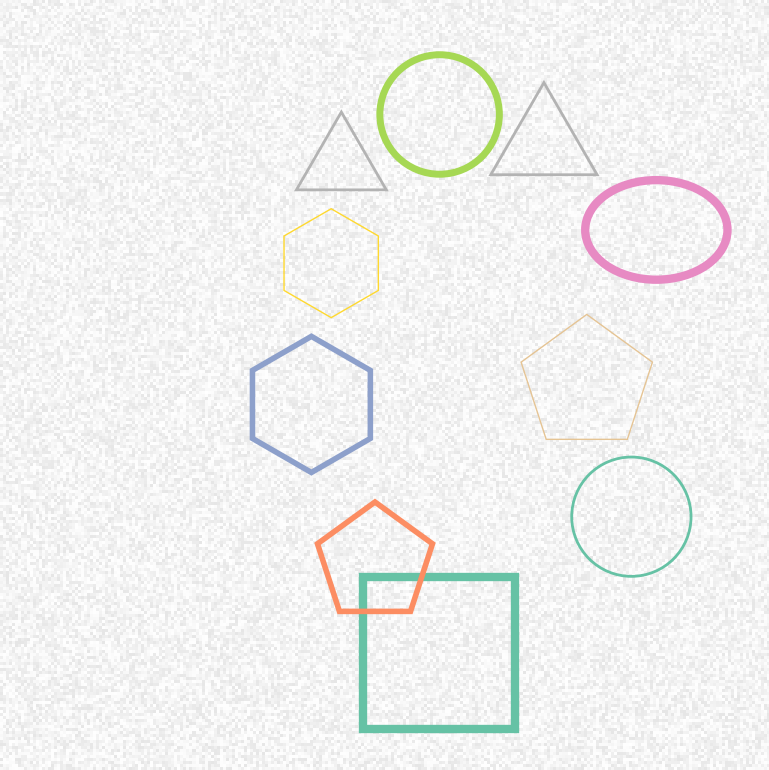[{"shape": "circle", "thickness": 1, "radius": 0.39, "center": [0.82, 0.329]}, {"shape": "square", "thickness": 3, "radius": 0.49, "center": [0.57, 0.152]}, {"shape": "pentagon", "thickness": 2, "radius": 0.39, "center": [0.487, 0.27]}, {"shape": "hexagon", "thickness": 2, "radius": 0.44, "center": [0.404, 0.475]}, {"shape": "oval", "thickness": 3, "radius": 0.46, "center": [0.852, 0.701]}, {"shape": "circle", "thickness": 2.5, "radius": 0.39, "center": [0.571, 0.851]}, {"shape": "hexagon", "thickness": 0.5, "radius": 0.35, "center": [0.43, 0.658]}, {"shape": "pentagon", "thickness": 0.5, "radius": 0.45, "center": [0.762, 0.502]}, {"shape": "triangle", "thickness": 1, "radius": 0.4, "center": [0.706, 0.813]}, {"shape": "triangle", "thickness": 1, "radius": 0.34, "center": [0.443, 0.787]}]